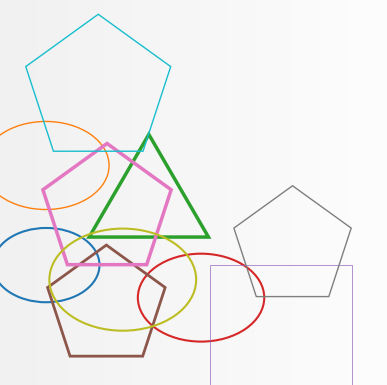[{"shape": "oval", "thickness": 1.5, "radius": 0.69, "center": [0.119, 0.311]}, {"shape": "oval", "thickness": 1, "radius": 0.82, "center": [0.118, 0.57]}, {"shape": "triangle", "thickness": 2.5, "radius": 0.89, "center": [0.384, 0.473]}, {"shape": "oval", "thickness": 1.5, "radius": 0.82, "center": [0.519, 0.227]}, {"shape": "square", "thickness": 0.5, "radius": 0.92, "center": [0.726, 0.129]}, {"shape": "pentagon", "thickness": 2, "radius": 0.8, "center": [0.275, 0.204]}, {"shape": "pentagon", "thickness": 2.5, "radius": 0.87, "center": [0.276, 0.453]}, {"shape": "pentagon", "thickness": 1, "radius": 0.8, "center": [0.755, 0.358]}, {"shape": "oval", "thickness": 1.5, "radius": 0.95, "center": [0.317, 0.274]}, {"shape": "pentagon", "thickness": 1, "radius": 0.98, "center": [0.254, 0.766]}]